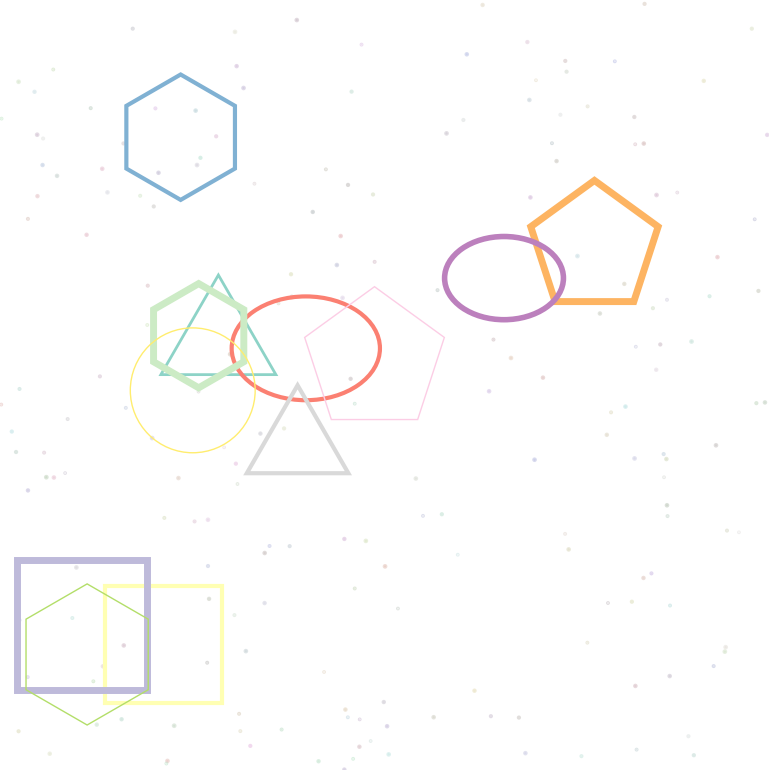[{"shape": "triangle", "thickness": 1, "radius": 0.43, "center": [0.284, 0.557]}, {"shape": "square", "thickness": 1.5, "radius": 0.38, "center": [0.213, 0.163]}, {"shape": "square", "thickness": 2.5, "radius": 0.42, "center": [0.107, 0.188]}, {"shape": "oval", "thickness": 1.5, "radius": 0.48, "center": [0.397, 0.548]}, {"shape": "hexagon", "thickness": 1.5, "radius": 0.41, "center": [0.235, 0.822]}, {"shape": "pentagon", "thickness": 2.5, "radius": 0.43, "center": [0.772, 0.679]}, {"shape": "hexagon", "thickness": 0.5, "radius": 0.46, "center": [0.113, 0.15]}, {"shape": "pentagon", "thickness": 0.5, "radius": 0.48, "center": [0.486, 0.532]}, {"shape": "triangle", "thickness": 1.5, "radius": 0.38, "center": [0.386, 0.424]}, {"shape": "oval", "thickness": 2, "radius": 0.39, "center": [0.655, 0.639]}, {"shape": "hexagon", "thickness": 2.5, "radius": 0.34, "center": [0.258, 0.564]}, {"shape": "circle", "thickness": 0.5, "radius": 0.41, "center": [0.25, 0.493]}]